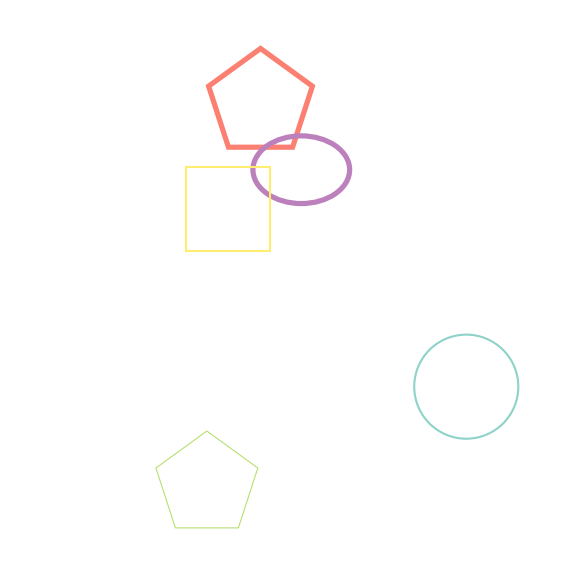[{"shape": "circle", "thickness": 1, "radius": 0.45, "center": [0.807, 0.33]}, {"shape": "pentagon", "thickness": 2.5, "radius": 0.47, "center": [0.451, 0.821]}, {"shape": "pentagon", "thickness": 0.5, "radius": 0.46, "center": [0.358, 0.16]}, {"shape": "oval", "thickness": 2.5, "radius": 0.42, "center": [0.522, 0.705]}, {"shape": "square", "thickness": 1, "radius": 0.36, "center": [0.394, 0.637]}]